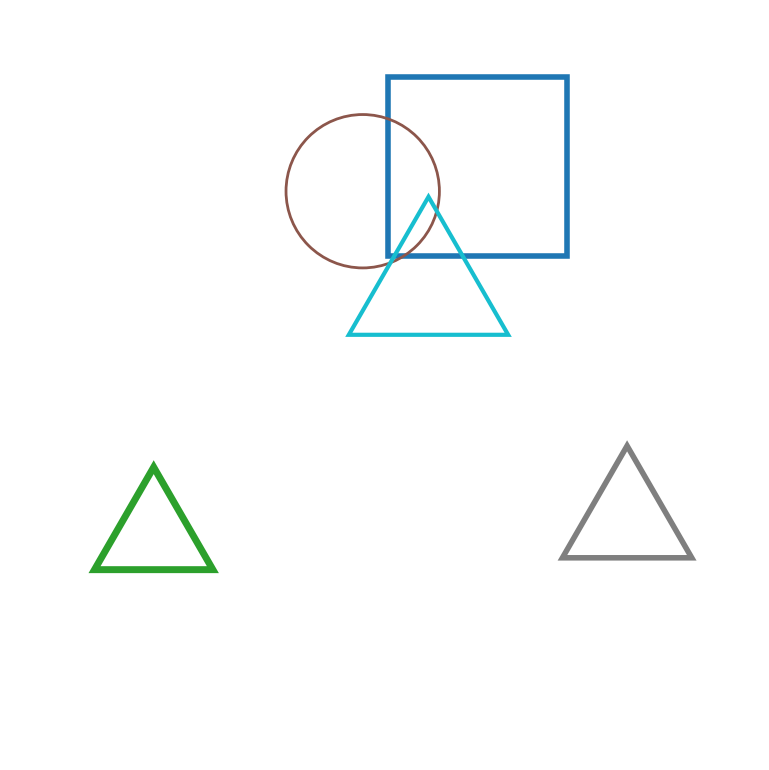[{"shape": "square", "thickness": 2, "radius": 0.58, "center": [0.62, 0.784]}, {"shape": "triangle", "thickness": 2.5, "radius": 0.44, "center": [0.2, 0.305]}, {"shape": "circle", "thickness": 1, "radius": 0.5, "center": [0.471, 0.752]}, {"shape": "triangle", "thickness": 2, "radius": 0.48, "center": [0.814, 0.324]}, {"shape": "triangle", "thickness": 1.5, "radius": 0.6, "center": [0.556, 0.625]}]